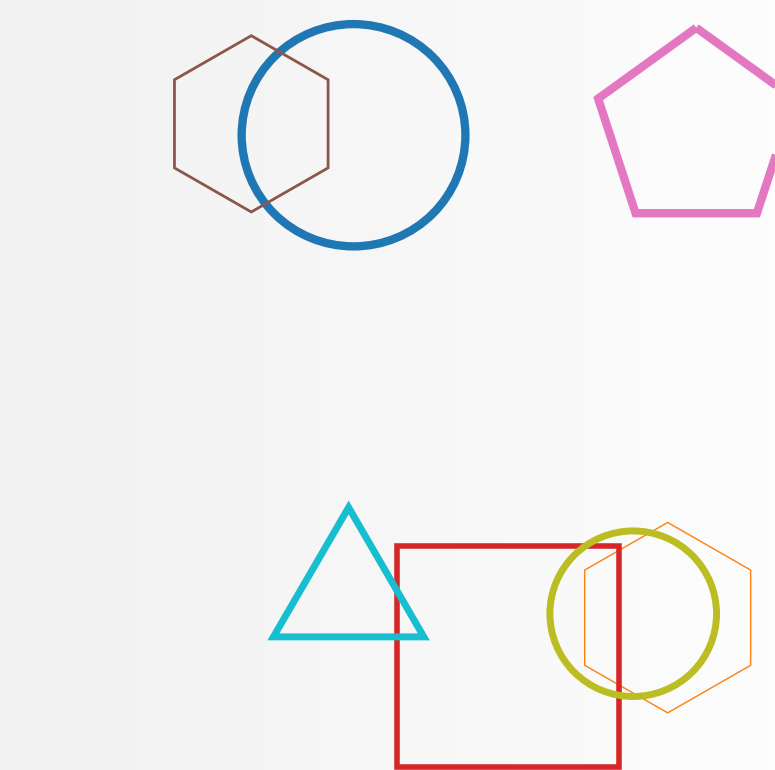[{"shape": "circle", "thickness": 3, "radius": 0.72, "center": [0.456, 0.824]}, {"shape": "hexagon", "thickness": 0.5, "radius": 0.62, "center": [0.862, 0.198]}, {"shape": "square", "thickness": 2, "radius": 0.72, "center": [0.655, 0.148]}, {"shape": "hexagon", "thickness": 1, "radius": 0.57, "center": [0.324, 0.839]}, {"shape": "pentagon", "thickness": 3, "radius": 0.67, "center": [0.898, 0.831]}, {"shape": "circle", "thickness": 2.5, "radius": 0.54, "center": [0.817, 0.203]}, {"shape": "triangle", "thickness": 2.5, "radius": 0.56, "center": [0.45, 0.229]}]